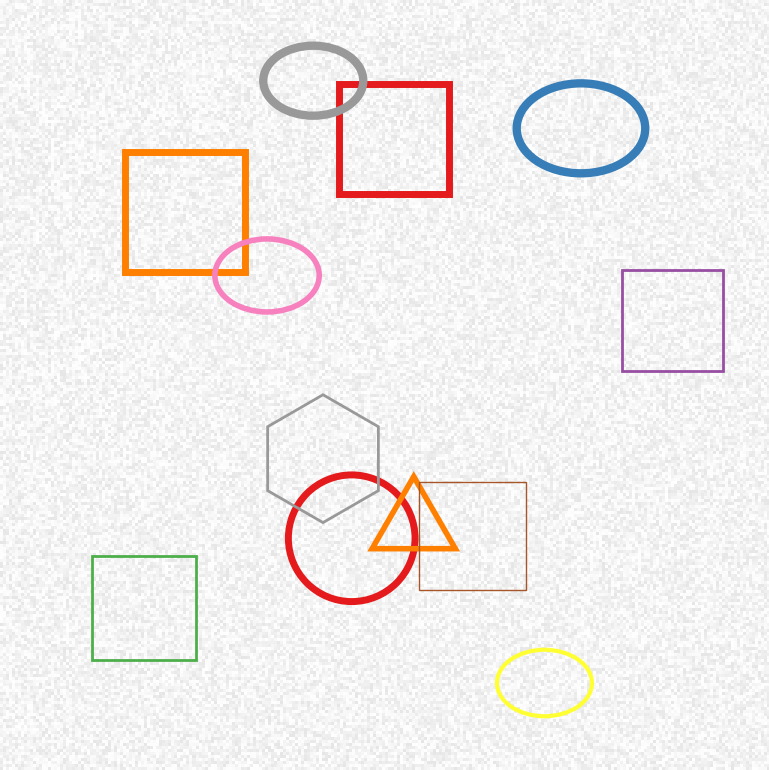[{"shape": "circle", "thickness": 2.5, "radius": 0.41, "center": [0.457, 0.301]}, {"shape": "square", "thickness": 2.5, "radius": 0.36, "center": [0.512, 0.819]}, {"shape": "oval", "thickness": 3, "radius": 0.42, "center": [0.755, 0.833]}, {"shape": "square", "thickness": 1, "radius": 0.34, "center": [0.187, 0.21]}, {"shape": "square", "thickness": 1, "radius": 0.33, "center": [0.873, 0.584]}, {"shape": "triangle", "thickness": 2, "radius": 0.31, "center": [0.537, 0.319]}, {"shape": "square", "thickness": 2.5, "radius": 0.39, "center": [0.24, 0.725]}, {"shape": "oval", "thickness": 1.5, "radius": 0.31, "center": [0.707, 0.113]}, {"shape": "square", "thickness": 0.5, "radius": 0.35, "center": [0.614, 0.304]}, {"shape": "oval", "thickness": 2, "radius": 0.34, "center": [0.347, 0.642]}, {"shape": "hexagon", "thickness": 1, "radius": 0.42, "center": [0.419, 0.404]}, {"shape": "oval", "thickness": 3, "radius": 0.32, "center": [0.407, 0.895]}]